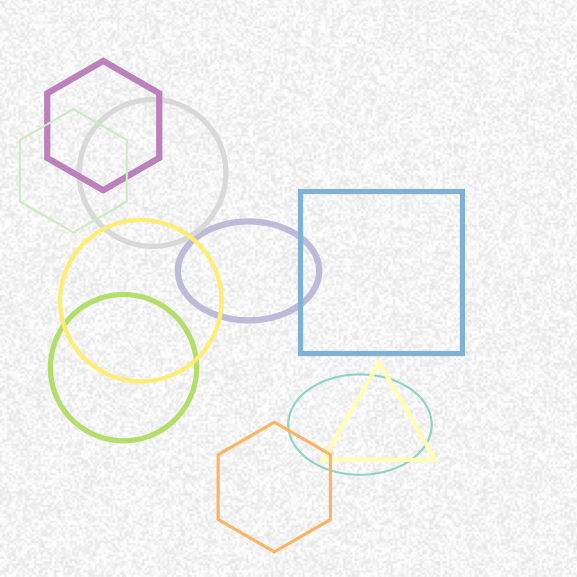[{"shape": "oval", "thickness": 1, "radius": 0.62, "center": [0.623, 0.264]}, {"shape": "triangle", "thickness": 2, "radius": 0.56, "center": [0.657, 0.259]}, {"shape": "oval", "thickness": 3, "radius": 0.61, "center": [0.43, 0.53]}, {"shape": "square", "thickness": 2.5, "radius": 0.7, "center": [0.66, 0.528]}, {"shape": "hexagon", "thickness": 1.5, "radius": 0.56, "center": [0.475, 0.156]}, {"shape": "circle", "thickness": 2.5, "radius": 0.63, "center": [0.214, 0.363]}, {"shape": "circle", "thickness": 2.5, "radius": 0.64, "center": [0.264, 0.7]}, {"shape": "hexagon", "thickness": 3, "radius": 0.56, "center": [0.179, 0.782]}, {"shape": "hexagon", "thickness": 1, "radius": 0.53, "center": [0.127, 0.703]}, {"shape": "circle", "thickness": 2, "radius": 0.7, "center": [0.244, 0.479]}]